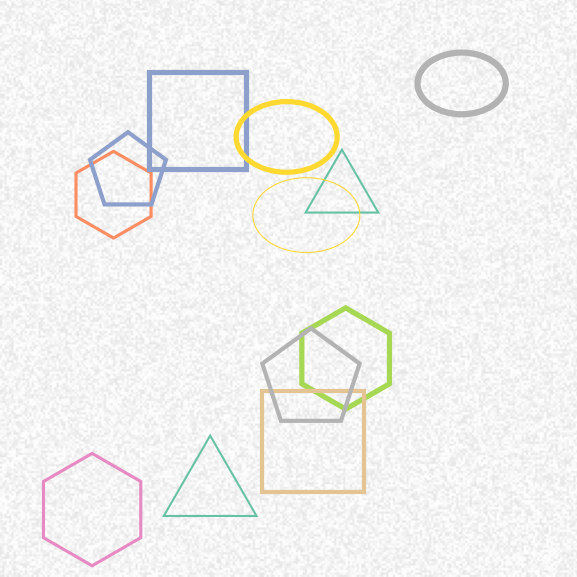[{"shape": "triangle", "thickness": 1, "radius": 0.36, "center": [0.592, 0.667]}, {"shape": "triangle", "thickness": 1, "radius": 0.46, "center": [0.364, 0.152]}, {"shape": "hexagon", "thickness": 1.5, "radius": 0.38, "center": [0.197, 0.662]}, {"shape": "square", "thickness": 2.5, "radius": 0.42, "center": [0.342, 0.79]}, {"shape": "pentagon", "thickness": 2, "radius": 0.35, "center": [0.222, 0.701]}, {"shape": "hexagon", "thickness": 1.5, "radius": 0.49, "center": [0.16, 0.117]}, {"shape": "hexagon", "thickness": 2.5, "radius": 0.44, "center": [0.599, 0.378]}, {"shape": "oval", "thickness": 2.5, "radius": 0.44, "center": [0.496, 0.762]}, {"shape": "oval", "thickness": 0.5, "radius": 0.46, "center": [0.53, 0.627]}, {"shape": "square", "thickness": 2, "radius": 0.44, "center": [0.542, 0.235]}, {"shape": "oval", "thickness": 3, "radius": 0.38, "center": [0.799, 0.855]}, {"shape": "pentagon", "thickness": 2, "radius": 0.44, "center": [0.538, 0.342]}]